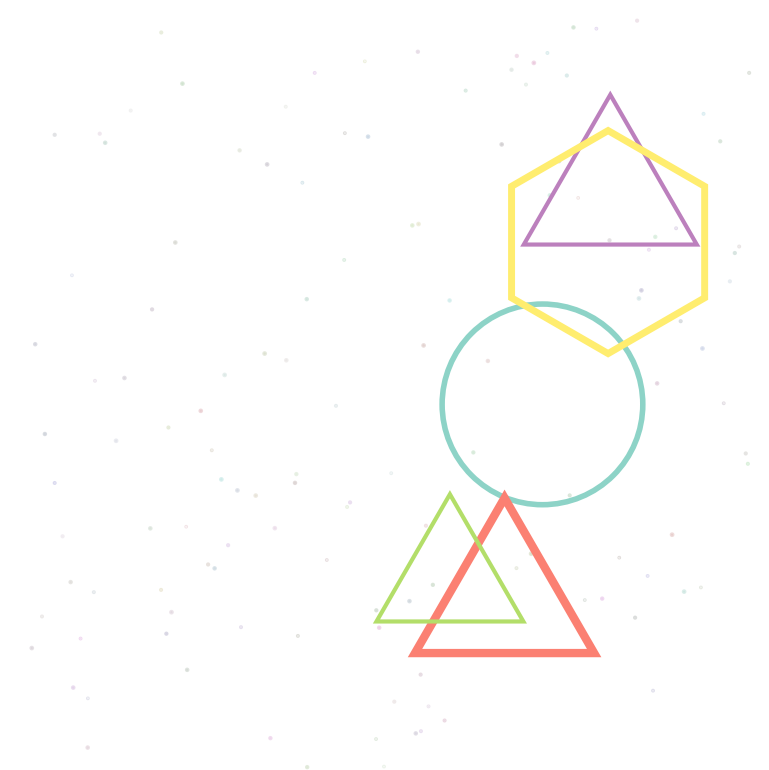[{"shape": "circle", "thickness": 2, "radius": 0.65, "center": [0.704, 0.475]}, {"shape": "triangle", "thickness": 3, "radius": 0.67, "center": [0.655, 0.219]}, {"shape": "triangle", "thickness": 1.5, "radius": 0.55, "center": [0.584, 0.248]}, {"shape": "triangle", "thickness": 1.5, "radius": 0.65, "center": [0.793, 0.747]}, {"shape": "hexagon", "thickness": 2.5, "radius": 0.72, "center": [0.79, 0.686]}]